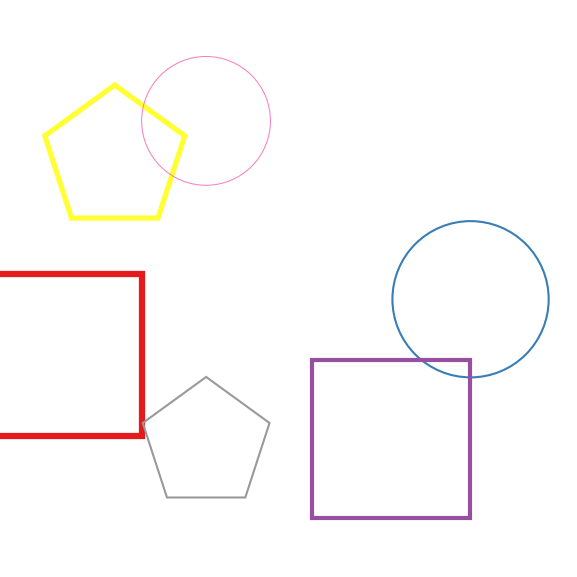[{"shape": "square", "thickness": 3, "radius": 0.7, "center": [0.105, 0.384]}, {"shape": "circle", "thickness": 1, "radius": 0.68, "center": [0.815, 0.481]}, {"shape": "square", "thickness": 2, "radius": 0.68, "center": [0.677, 0.239]}, {"shape": "pentagon", "thickness": 2.5, "radius": 0.64, "center": [0.199, 0.725]}, {"shape": "circle", "thickness": 0.5, "radius": 0.56, "center": [0.357, 0.79]}, {"shape": "pentagon", "thickness": 1, "radius": 0.58, "center": [0.357, 0.231]}]